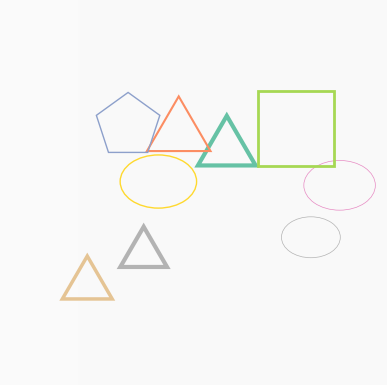[{"shape": "triangle", "thickness": 3, "radius": 0.43, "center": [0.585, 0.613]}, {"shape": "triangle", "thickness": 1.5, "radius": 0.47, "center": [0.461, 0.655]}, {"shape": "pentagon", "thickness": 1, "radius": 0.43, "center": [0.331, 0.674]}, {"shape": "oval", "thickness": 0.5, "radius": 0.46, "center": [0.876, 0.519]}, {"shape": "square", "thickness": 2, "radius": 0.49, "center": [0.765, 0.666]}, {"shape": "oval", "thickness": 1, "radius": 0.49, "center": [0.409, 0.528]}, {"shape": "triangle", "thickness": 2.5, "radius": 0.37, "center": [0.225, 0.261]}, {"shape": "oval", "thickness": 0.5, "radius": 0.38, "center": [0.802, 0.384]}, {"shape": "triangle", "thickness": 3, "radius": 0.35, "center": [0.371, 0.341]}]